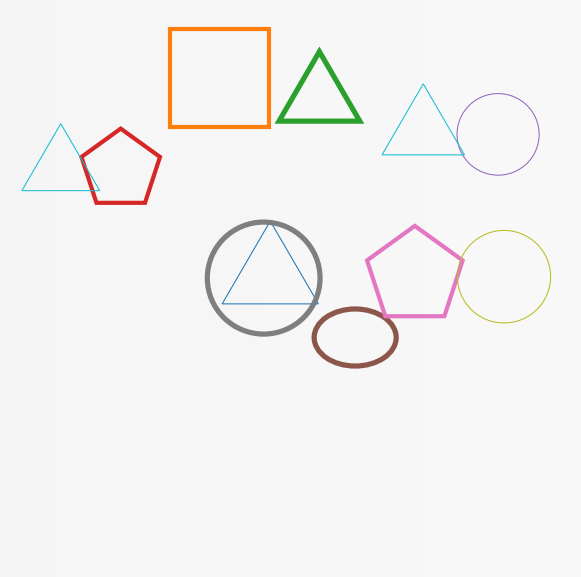[{"shape": "triangle", "thickness": 0.5, "radius": 0.48, "center": [0.465, 0.521]}, {"shape": "square", "thickness": 2, "radius": 0.42, "center": [0.377, 0.863]}, {"shape": "triangle", "thickness": 2.5, "radius": 0.4, "center": [0.55, 0.83]}, {"shape": "pentagon", "thickness": 2, "radius": 0.36, "center": [0.208, 0.705]}, {"shape": "circle", "thickness": 0.5, "radius": 0.35, "center": [0.857, 0.766]}, {"shape": "oval", "thickness": 2.5, "radius": 0.35, "center": [0.611, 0.415]}, {"shape": "pentagon", "thickness": 2, "radius": 0.43, "center": [0.714, 0.522]}, {"shape": "circle", "thickness": 2.5, "radius": 0.48, "center": [0.454, 0.518]}, {"shape": "circle", "thickness": 0.5, "radius": 0.4, "center": [0.867, 0.52]}, {"shape": "triangle", "thickness": 0.5, "radius": 0.39, "center": [0.105, 0.708]}, {"shape": "triangle", "thickness": 0.5, "radius": 0.41, "center": [0.728, 0.772]}]